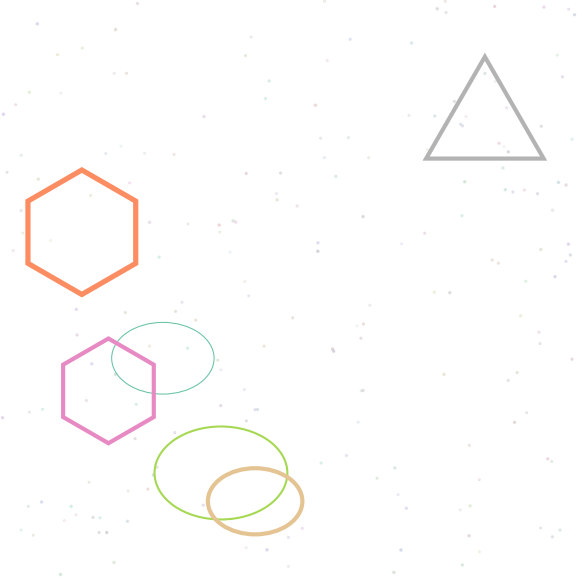[{"shape": "oval", "thickness": 0.5, "radius": 0.44, "center": [0.282, 0.379]}, {"shape": "hexagon", "thickness": 2.5, "radius": 0.54, "center": [0.142, 0.597]}, {"shape": "hexagon", "thickness": 2, "radius": 0.45, "center": [0.188, 0.322]}, {"shape": "oval", "thickness": 1, "radius": 0.58, "center": [0.383, 0.18]}, {"shape": "oval", "thickness": 2, "radius": 0.41, "center": [0.442, 0.131]}, {"shape": "triangle", "thickness": 2, "radius": 0.59, "center": [0.84, 0.783]}]